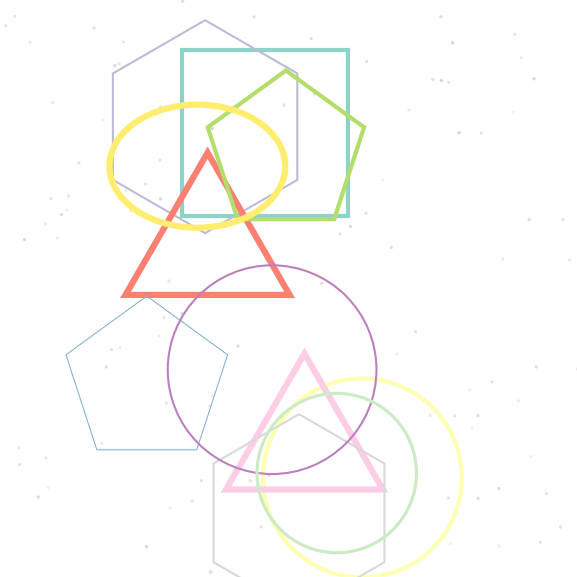[{"shape": "square", "thickness": 2, "radius": 0.72, "center": [0.459, 0.769]}, {"shape": "circle", "thickness": 2, "radius": 0.86, "center": [0.627, 0.172]}, {"shape": "hexagon", "thickness": 1, "radius": 0.92, "center": [0.355, 0.78]}, {"shape": "triangle", "thickness": 3, "radius": 0.82, "center": [0.359, 0.571]}, {"shape": "pentagon", "thickness": 0.5, "radius": 0.74, "center": [0.254, 0.339]}, {"shape": "pentagon", "thickness": 2, "radius": 0.71, "center": [0.495, 0.735]}, {"shape": "triangle", "thickness": 3, "radius": 0.78, "center": [0.527, 0.23]}, {"shape": "hexagon", "thickness": 1, "radius": 0.85, "center": [0.518, 0.111]}, {"shape": "circle", "thickness": 1, "radius": 0.9, "center": [0.471, 0.359]}, {"shape": "circle", "thickness": 1.5, "radius": 0.69, "center": [0.583, 0.18]}, {"shape": "oval", "thickness": 3, "radius": 0.76, "center": [0.342, 0.711]}]